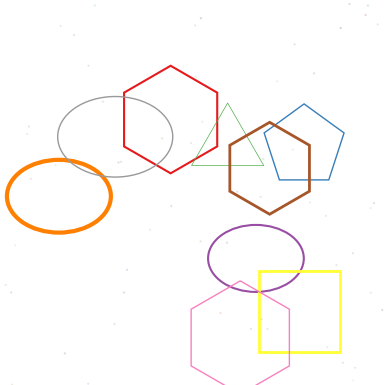[{"shape": "hexagon", "thickness": 1.5, "radius": 0.7, "center": [0.443, 0.69]}, {"shape": "pentagon", "thickness": 1, "radius": 0.55, "center": [0.79, 0.621]}, {"shape": "triangle", "thickness": 0.5, "radius": 0.54, "center": [0.591, 0.624]}, {"shape": "oval", "thickness": 1.5, "radius": 0.62, "center": [0.665, 0.329]}, {"shape": "oval", "thickness": 3, "radius": 0.68, "center": [0.153, 0.49]}, {"shape": "square", "thickness": 2, "radius": 0.53, "center": [0.778, 0.191]}, {"shape": "hexagon", "thickness": 2, "radius": 0.6, "center": [0.7, 0.563]}, {"shape": "hexagon", "thickness": 1, "radius": 0.74, "center": [0.624, 0.123]}, {"shape": "oval", "thickness": 1, "radius": 0.75, "center": [0.299, 0.645]}]